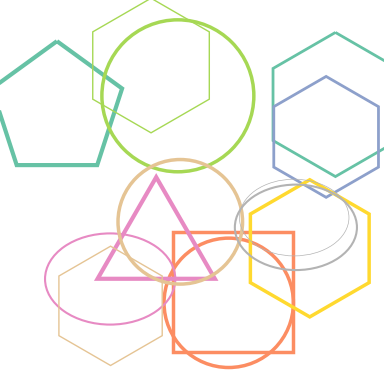[{"shape": "pentagon", "thickness": 3, "radius": 0.89, "center": [0.148, 0.715]}, {"shape": "hexagon", "thickness": 2, "radius": 0.94, "center": [0.871, 0.729]}, {"shape": "circle", "thickness": 2.5, "radius": 0.84, "center": [0.594, 0.213]}, {"shape": "square", "thickness": 2.5, "radius": 0.78, "center": [0.606, 0.242]}, {"shape": "hexagon", "thickness": 2, "radius": 0.79, "center": [0.847, 0.644]}, {"shape": "triangle", "thickness": 3, "radius": 0.88, "center": [0.406, 0.364]}, {"shape": "oval", "thickness": 1.5, "radius": 0.85, "center": [0.286, 0.275]}, {"shape": "circle", "thickness": 2.5, "radius": 0.99, "center": [0.462, 0.751]}, {"shape": "hexagon", "thickness": 1, "radius": 0.87, "center": [0.392, 0.83]}, {"shape": "hexagon", "thickness": 2.5, "radius": 0.89, "center": [0.805, 0.355]}, {"shape": "circle", "thickness": 2.5, "radius": 0.81, "center": [0.468, 0.424]}, {"shape": "hexagon", "thickness": 1, "radius": 0.77, "center": [0.287, 0.206]}, {"shape": "oval", "thickness": 1.5, "radius": 0.79, "center": [0.769, 0.41]}, {"shape": "oval", "thickness": 0.5, "radius": 0.71, "center": [0.764, 0.435]}]